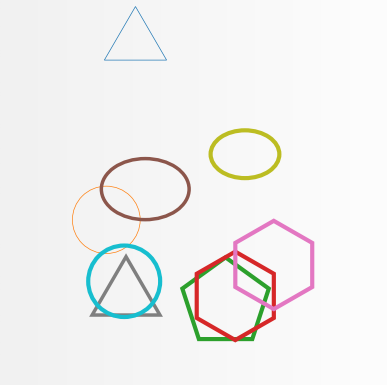[{"shape": "triangle", "thickness": 0.5, "radius": 0.46, "center": [0.35, 0.89]}, {"shape": "circle", "thickness": 0.5, "radius": 0.44, "center": [0.274, 0.429]}, {"shape": "pentagon", "thickness": 3, "radius": 0.59, "center": [0.582, 0.214]}, {"shape": "hexagon", "thickness": 3, "radius": 0.57, "center": [0.607, 0.232]}, {"shape": "oval", "thickness": 2.5, "radius": 0.57, "center": [0.375, 0.509]}, {"shape": "hexagon", "thickness": 3, "radius": 0.57, "center": [0.707, 0.312]}, {"shape": "triangle", "thickness": 2.5, "radius": 0.5, "center": [0.325, 0.232]}, {"shape": "oval", "thickness": 3, "radius": 0.44, "center": [0.632, 0.599]}, {"shape": "circle", "thickness": 3, "radius": 0.46, "center": [0.32, 0.269]}]